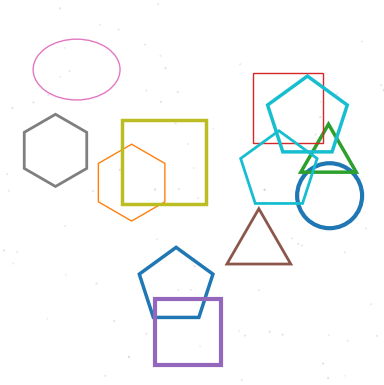[{"shape": "pentagon", "thickness": 2.5, "radius": 0.5, "center": [0.457, 0.257]}, {"shape": "circle", "thickness": 3, "radius": 0.42, "center": [0.856, 0.492]}, {"shape": "hexagon", "thickness": 1, "radius": 0.5, "center": [0.342, 0.526]}, {"shape": "triangle", "thickness": 2.5, "radius": 0.42, "center": [0.853, 0.594]}, {"shape": "square", "thickness": 1, "radius": 0.46, "center": [0.748, 0.719]}, {"shape": "square", "thickness": 3, "radius": 0.43, "center": [0.488, 0.137]}, {"shape": "triangle", "thickness": 2, "radius": 0.48, "center": [0.672, 0.362]}, {"shape": "oval", "thickness": 1, "radius": 0.56, "center": [0.199, 0.819]}, {"shape": "hexagon", "thickness": 2, "radius": 0.47, "center": [0.144, 0.609]}, {"shape": "square", "thickness": 2.5, "radius": 0.54, "center": [0.426, 0.579]}, {"shape": "pentagon", "thickness": 2, "radius": 0.52, "center": [0.724, 0.556]}, {"shape": "pentagon", "thickness": 2.5, "radius": 0.54, "center": [0.799, 0.694]}]